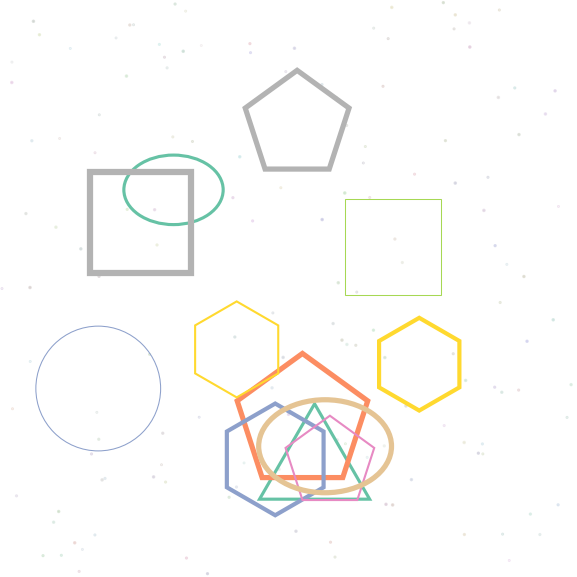[{"shape": "oval", "thickness": 1.5, "radius": 0.43, "center": [0.3, 0.67]}, {"shape": "triangle", "thickness": 1.5, "radius": 0.55, "center": [0.545, 0.19]}, {"shape": "pentagon", "thickness": 2.5, "radius": 0.59, "center": [0.524, 0.268]}, {"shape": "circle", "thickness": 0.5, "radius": 0.54, "center": [0.17, 0.326]}, {"shape": "hexagon", "thickness": 2, "radius": 0.48, "center": [0.477, 0.204]}, {"shape": "pentagon", "thickness": 1, "radius": 0.4, "center": [0.571, 0.199]}, {"shape": "square", "thickness": 0.5, "radius": 0.42, "center": [0.68, 0.571]}, {"shape": "hexagon", "thickness": 2, "radius": 0.4, "center": [0.726, 0.368]}, {"shape": "hexagon", "thickness": 1, "radius": 0.42, "center": [0.41, 0.394]}, {"shape": "oval", "thickness": 2.5, "radius": 0.58, "center": [0.563, 0.226]}, {"shape": "square", "thickness": 3, "radius": 0.44, "center": [0.243, 0.614]}, {"shape": "pentagon", "thickness": 2.5, "radius": 0.47, "center": [0.515, 0.783]}]